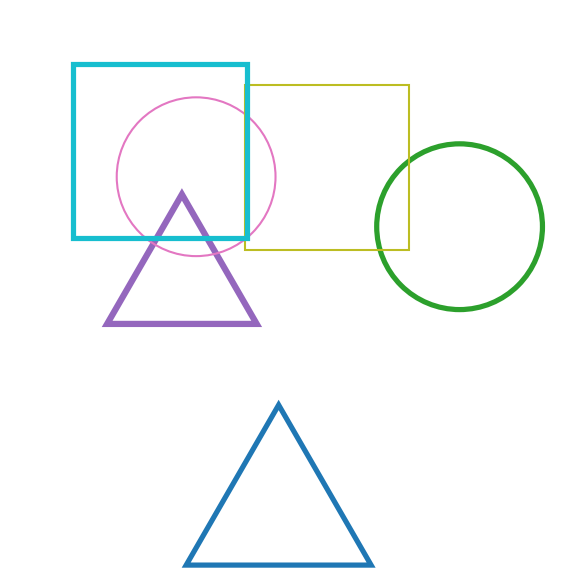[{"shape": "triangle", "thickness": 2.5, "radius": 0.92, "center": [0.482, 0.113]}, {"shape": "circle", "thickness": 2.5, "radius": 0.72, "center": [0.796, 0.607]}, {"shape": "triangle", "thickness": 3, "radius": 0.75, "center": [0.315, 0.513]}, {"shape": "circle", "thickness": 1, "radius": 0.69, "center": [0.34, 0.693]}, {"shape": "square", "thickness": 1, "radius": 0.71, "center": [0.566, 0.709]}, {"shape": "square", "thickness": 2.5, "radius": 0.75, "center": [0.277, 0.738]}]